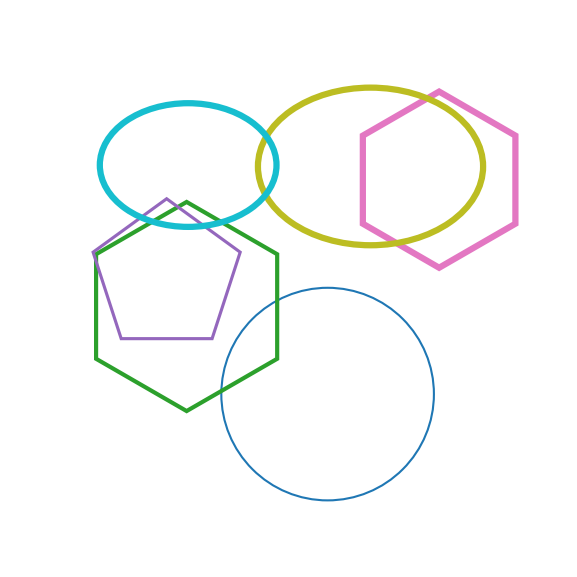[{"shape": "circle", "thickness": 1, "radius": 0.92, "center": [0.567, 0.317]}, {"shape": "hexagon", "thickness": 2, "radius": 0.91, "center": [0.323, 0.468]}, {"shape": "pentagon", "thickness": 1.5, "radius": 0.67, "center": [0.289, 0.521]}, {"shape": "hexagon", "thickness": 3, "radius": 0.76, "center": [0.76, 0.688]}, {"shape": "oval", "thickness": 3, "radius": 0.97, "center": [0.642, 0.711]}, {"shape": "oval", "thickness": 3, "radius": 0.76, "center": [0.326, 0.713]}]